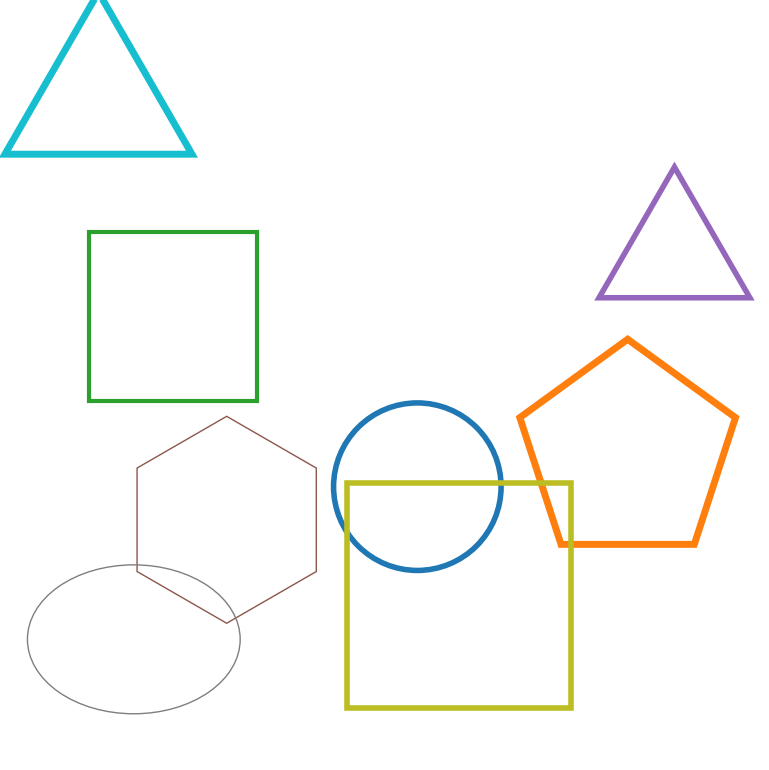[{"shape": "circle", "thickness": 2, "radius": 0.54, "center": [0.542, 0.368]}, {"shape": "pentagon", "thickness": 2.5, "radius": 0.74, "center": [0.815, 0.412]}, {"shape": "square", "thickness": 1.5, "radius": 0.55, "center": [0.225, 0.589]}, {"shape": "triangle", "thickness": 2, "radius": 0.57, "center": [0.876, 0.67]}, {"shape": "hexagon", "thickness": 0.5, "radius": 0.67, "center": [0.294, 0.325]}, {"shape": "oval", "thickness": 0.5, "radius": 0.69, "center": [0.174, 0.17]}, {"shape": "square", "thickness": 2, "radius": 0.73, "center": [0.596, 0.227]}, {"shape": "triangle", "thickness": 2.5, "radius": 0.7, "center": [0.128, 0.87]}]